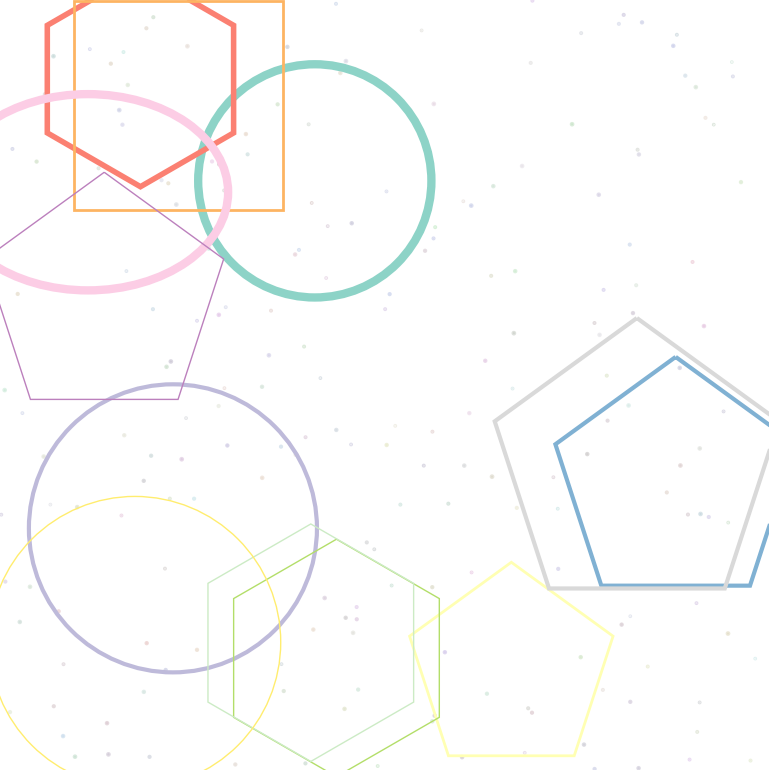[{"shape": "circle", "thickness": 3, "radius": 0.76, "center": [0.409, 0.765]}, {"shape": "pentagon", "thickness": 1, "radius": 0.69, "center": [0.664, 0.131]}, {"shape": "circle", "thickness": 1.5, "radius": 0.94, "center": [0.225, 0.314]}, {"shape": "hexagon", "thickness": 2, "radius": 0.7, "center": [0.182, 0.897]}, {"shape": "pentagon", "thickness": 1.5, "radius": 0.82, "center": [0.877, 0.372]}, {"shape": "square", "thickness": 1, "radius": 0.68, "center": [0.232, 0.863]}, {"shape": "hexagon", "thickness": 0.5, "radius": 0.77, "center": [0.437, 0.146]}, {"shape": "oval", "thickness": 3, "radius": 0.91, "center": [0.114, 0.75]}, {"shape": "pentagon", "thickness": 1.5, "radius": 0.97, "center": [0.827, 0.393]}, {"shape": "pentagon", "thickness": 0.5, "radius": 0.82, "center": [0.135, 0.613]}, {"shape": "hexagon", "thickness": 0.5, "radius": 0.77, "center": [0.404, 0.165]}, {"shape": "circle", "thickness": 0.5, "radius": 0.95, "center": [0.175, 0.166]}]